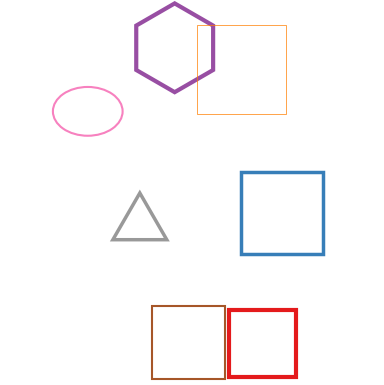[{"shape": "square", "thickness": 3, "radius": 0.43, "center": [0.682, 0.108]}, {"shape": "square", "thickness": 2.5, "radius": 0.53, "center": [0.733, 0.447]}, {"shape": "hexagon", "thickness": 3, "radius": 0.58, "center": [0.454, 0.876]}, {"shape": "square", "thickness": 0.5, "radius": 0.58, "center": [0.627, 0.82]}, {"shape": "square", "thickness": 1.5, "radius": 0.47, "center": [0.489, 0.111]}, {"shape": "oval", "thickness": 1.5, "radius": 0.45, "center": [0.228, 0.711]}, {"shape": "triangle", "thickness": 2.5, "radius": 0.4, "center": [0.363, 0.418]}]